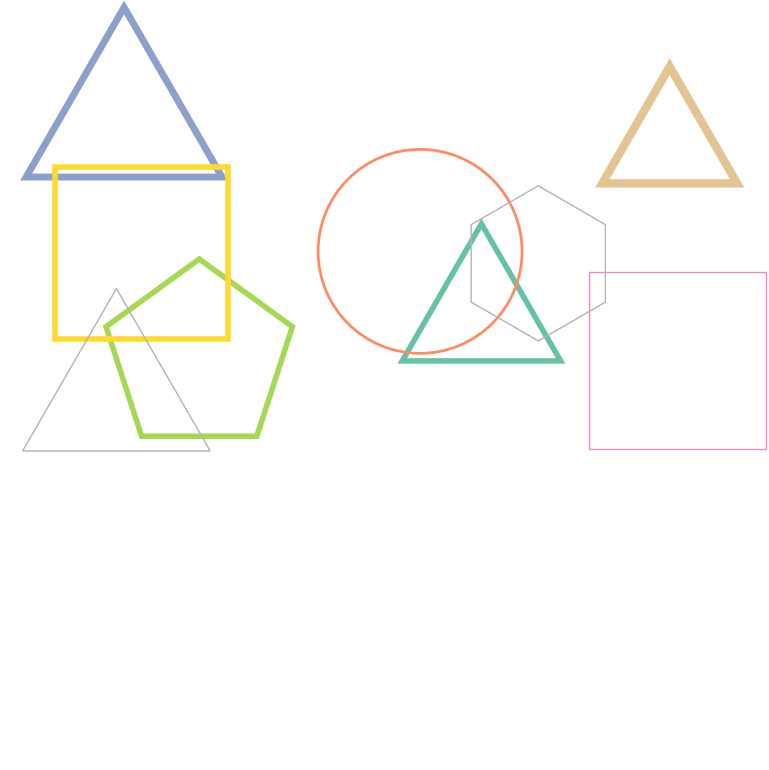[{"shape": "triangle", "thickness": 2, "radius": 0.59, "center": [0.625, 0.591]}, {"shape": "circle", "thickness": 1, "radius": 0.66, "center": [0.546, 0.674]}, {"shape": "triangle", "thickness": 2.5, "radius": 0.73, "center": [0.161, 0.844]}, {"shape": "square", "thickness": 0.5, "radius": 0.57, "center": [0.88, 0.532]}, {"shape": "pentagon", "thickness": 2, "radius": 0.64, "center": [0.259, 0.536]}, {"shape": "square", "thickness": 2, "radius": 0.56, "center": [0.184, 0.671]}, {"shape": "triangle", "thickness": 3, "radius": 0.51, "center": [0.87, 0.812]}, {"shape": "hexagon", "thickness": 0.5, "radius": 0.5, "center": [0.699, 0.658]}, {"shape": "triangle", "thickness": 0.5, "radius": 0.7, "center": [0.151, 0.485]}]